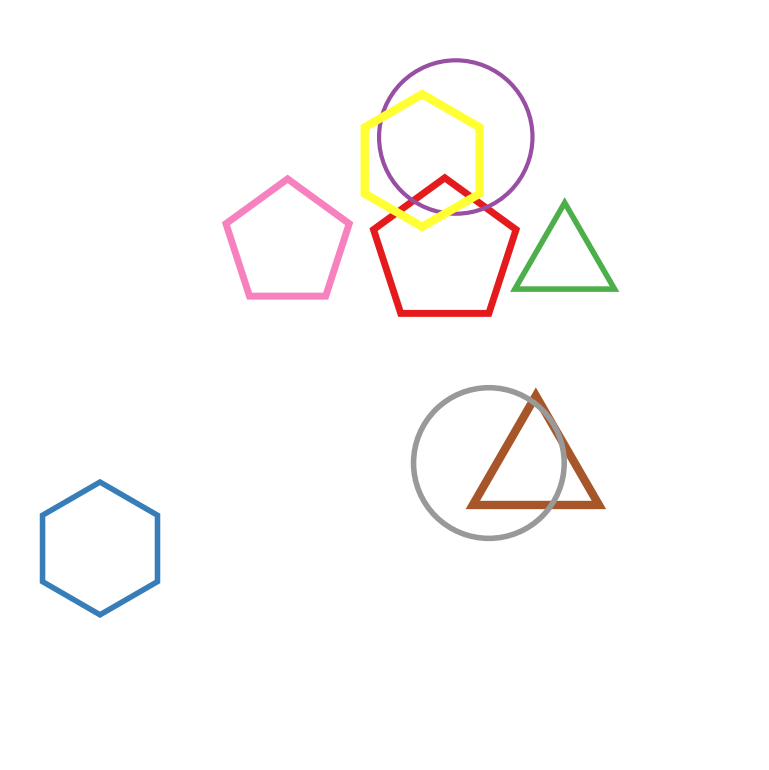[{"shape": "pentagon", "thickness": 2.5, "radius": 0.49, "center": [0.578, 0.672]}, {"shape": "hexagon", "thickness": 2, "radius": 0.43, "center": [0.13, 0.288]}, {"shape": "triangle", "thickness": 2, "radius": 0.37, "center": [0.733, 0.662]}, {"shape": "circle", "thickness": 1.5, "radius": 0.5, "center": [0.592, 0.822]}, {"shape": "hexagon", "thickness": 3, "radius": 0.43, "center": [0.548, 0.792]}, {"shape": "triangle", "thickness": 3, "radius": 0.47, "center": [0.696, 0.391]}, {"shape": "pentagon", "thickness": 2.5, "radius": 0.42, "center": [0.373, 0.684]}, {"shape": "circle", "thickness": 2, "radius": 0.49, "center": [0.635, 0.399]}]